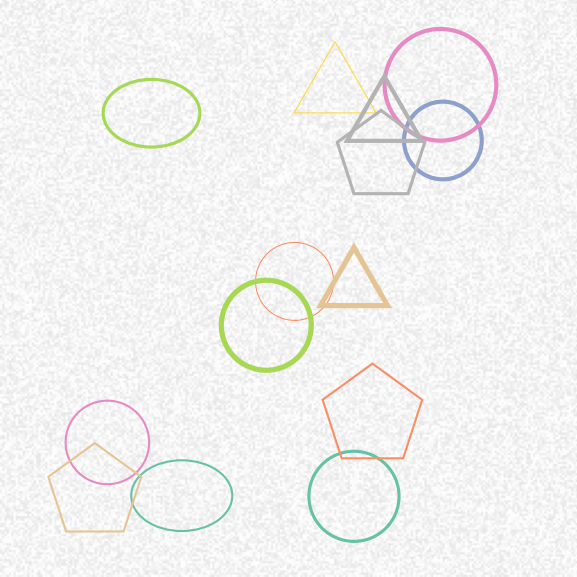[{"shape": "circle", "thickness": 1.5, "radius": 0.39, "center": [0.613, 0.14]}, {"shape": "oval", "thickness": 1, "radius": 0.44, "center": [0.315, 0.141]}, {"shape": "circle", "thickness": 0.5, "radius": 0.34, "center": [0.51, 0.512]}, {"shape": "pentagon", "thickness": 1, "radius": 0.45, "center": [0.645, 0.279]}, {"shape": "circle", "thickness": 2, "radius": 0.34, "center": [0.767, 0.756]}, {"shape": "circle", "thickness": 2, "radius": 0.48, "center": [0.763, 0.852]}, {"shape": "circle", "thickness": 1, "radius": 0.36, "center": [0.186, 0.233]}, {"shape": "oval", "thickness": 1.5, "radius": 0.42, "center": [0.262, 0.803]}, {"shape": "circle", "thickness": 2.5, "radius": 0.39, "center": [0.461, 0.436]}, {"shape": "triangle", "thickness": 0.5, "radius": 0.41, "center": [0.58, 0.845]}, {"shape": "pentagon", "thickness": 1, "radius": 0.42, "center": [0.164, 0.147]}, {"shape": "triangle", "thickness": 2.5, "radius": 0.34, "center": [0.613, 0.504]}, {"shape": "pentagon", "thickness": 1.5, "radius": 0.4, "center": [0.66, 0.728]}, {"shape": "triangle", "thickness": 2, "radius": 0.37, "center": [0.666, 0.793]}]